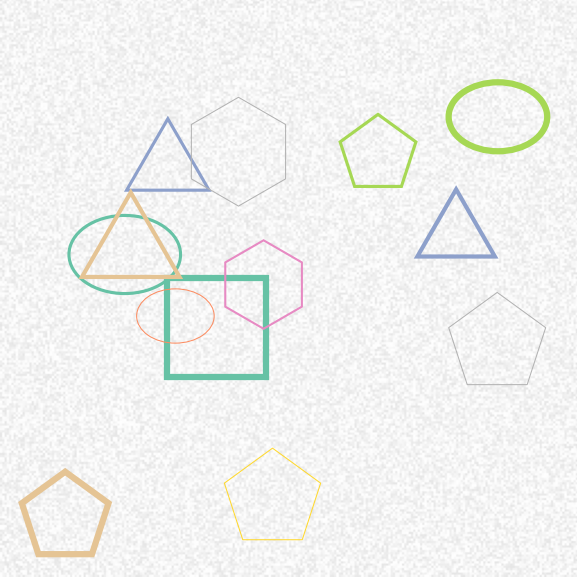[{"shape": "square", "thickness": 3, "radius": 0.43, "center": [0.375, 0.432]}, {"shape": "oval", "thickness": 1.5, "radius": 0.48, "center": [0.216, 0.558]}, {"shape": "oval", "thickness": 0.5, "radius": 0.34, "center": [0.304, 0.452]}, {"shape": "triangle", "thickness": 1.5, "radius": 0.41, "center": [0.291, 0.711]}, {"shape": "triangle", "thickness": 2, "radius": 0.39, "center": [0.79, 0.594]}, {"shape": "hexagon", "thickness": 1, "radius": 0.38, "center": [0.456, 0.506]}, {"shape": "pentagon", "thickness": 1.5, "radius": 0.34, "center": [0.655, 0.732]}, {"shape": "oval", "thickness": 3, "radius": 0.43, "center": [0.862, 0.797]}, {"shape": "pentagon", "thickness": 0.5, "radius": 0.44, "center": [0.472, 0.135]}, {"shape": "triangle", "thickness": 2, "radius": 0.49, "center": [0.226, 0.568]}, {"shape": "pentagon", "thickness": 3, "radius": 0.39, "center": [0.113, 0.103]}, {"shape": "pentagon", "thickness": 0.5, "radius": 0.44, "center": [0.861, 0.404]}, {"shape": "hexagon", "thickness": 0.5, "radius": 0.47, "center": [0.413, 0.736]}]